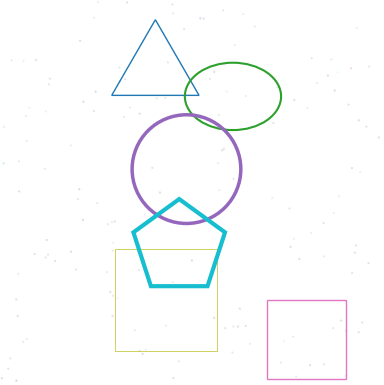[{"shape": "triangle", "thickness": 1, "radius": 0.65, "center": [0.404, 0.818]}, {"shape": "oval", "thickness": 1.5, "radius": 0.62, "center": [0.605, 0.75]}, {"shape": "circle", "thickness": 2.5, "radius": 0.71, "center": [0.484, 0.561]}, {"shape": "square", "thickness": 1, "radius": 0.51, "center": [0.796, 0.118]}, {"shape": "square", "thickness": 0.5, "radius": 0.66, "center": [0.432, 0.22]}, {"shape": "pentagon", "thickness": 3, "radius": 0.63, "center": [0.465, 0.358]}]